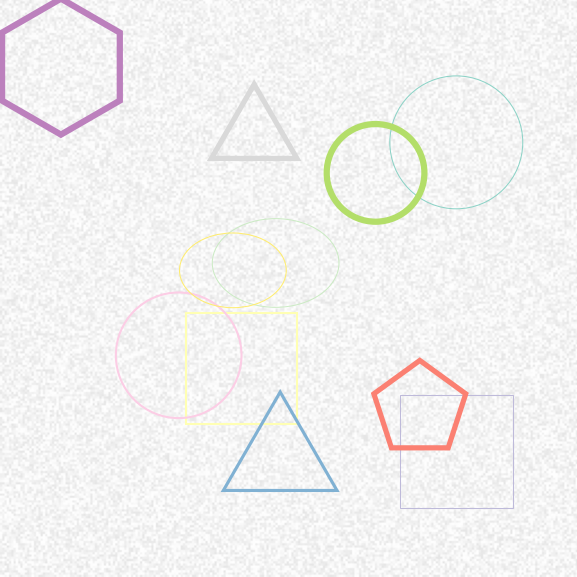[{"shape": "circle", "thickness": 0.5, "radius": 0.58, "center": [0.79, 0.753]}, {"shape": "square", "thickness": 1, "radius": 0.48, "center": [0.419, 0.361]}, {"shape": "square", "thickness": 0.5, "radius": 0.49, "center": [0.791, 0.217]}, {"shape": "pentagon", "thickness": 2.5, "radius": 0.42, "center": [0.727, 0.291]}, {"shape": "triangle", "thickness": 1.5, "radius": 0.57, "center": [0.485, 0.207]}, {"shape": "circle", "thickness": 3, "radius": 0.42, "center": [0.65, 0.7]}, {"shape": "circle", "thickness": 1, "radius": 0.54, "center": [0.309, 0.384]}, {"shape": "triangle", "thickness": 2.5, "radius": 0.43, "center": [0.44, 0.768]}, {"shape": "hexagon", "thickness": 3, "radius": 0.59, "center": [0.106, 0.884]}, {"shape": "oval", "thickness": 0.5, "radius": 0.55, "center": [0.477, 0.544]}, {"shape": "oval", "thickness": 0.5, "radius": 0.46, "center": [0.403, 0.531]}]